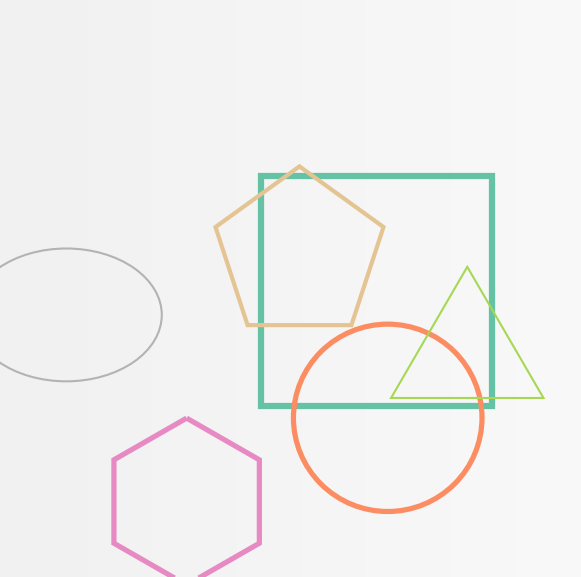[{"shape": "square", "thickness": 3, "radius": 1.0, "center": [0.647, 0.496]}, {"shape": "circle", "thickness": 2.5, "radius": 0.81, "center": [0.667, 0.276]}, {"shape": "hexagon", "thickness": 2.5, "radius": 0.72, "center": [0.321, 0.131]}, {"shape": "triangle", "thickness": 1, "radius": 0.76, "center": [0.804, 0.386]}, {"shape": "pentagon", "thickness": 2, "radius": 0.76, "center": [0.515, 0.559]}, {"shape": "oval", "thickness": 1, "radius": 0.82, "center": [0.114, 0.454]}]